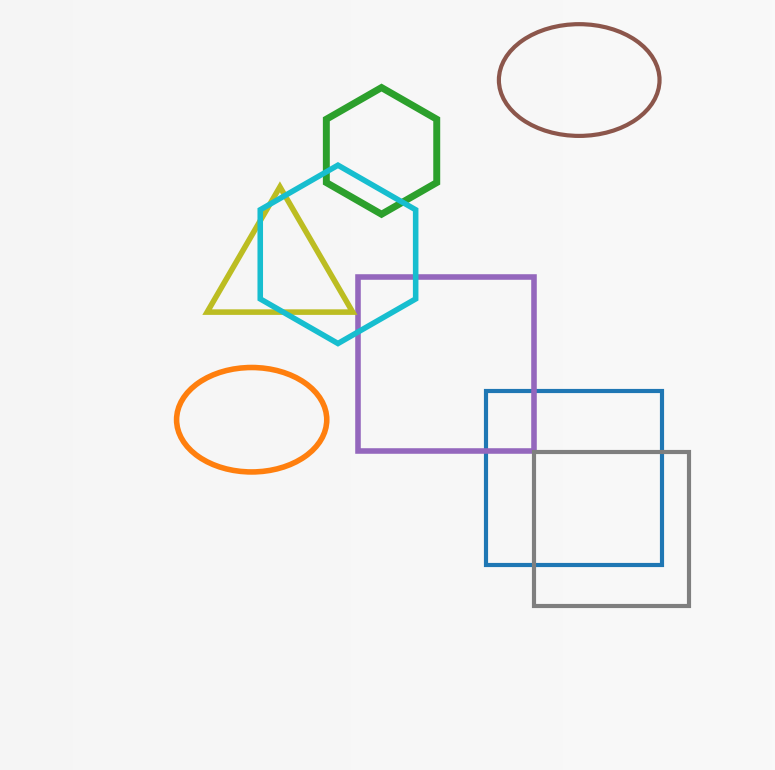[{"shape": "square", "thickness": 1.5, "radius": 0.57, "center": [0.741, 0.379]}, {"shape": "oval", "thickness": 2, "radius": 0.48, "center": [0.325, 0.455]}, {"shape": "hexagon", "thickness": 2.5, "radius": 0.41, "center": [0.492, 0.804]}, {"shape": "square", "thickness": 2, "radius": 0.57, "center": [0.576, 0.527]}, {"shape": "oval", "thickness": 1.5, "radius": 0.52, "center": [0.747, 0.896]}, {"shape": "square", "thickness": 1.5, "radius": 0.5, "center": [0.789, 0.313]}, {"shape": "triangle", "thickness": 2, "radius": 0.54, "center": [0.361, 0.649]}, {"shape": "hexagon", "thickness": 2, "radius": 0.58, "center": [0.436, 0.67]}]